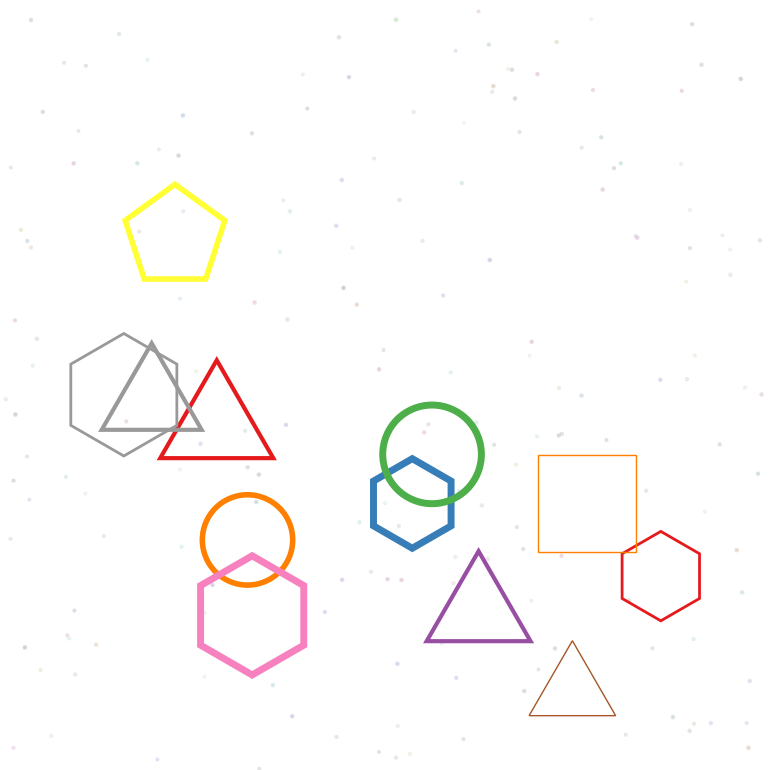[{"shape": "hexagon", "thickness": 1, "radius": 0.29, "center": [0.858, 0.252]}, {"shape": "triangle", "thickness": 1.5, "radius": 0.42, "center": [0.281, 0.447]}, {"shape": "hexagon", "thickness": 2.5, "radius": 0.29, "center": [0.535, 0.346]}, {"shape": "circle", "thickness": 2.5, "radius": 0.32, "center": [0.561, 0.41]}, {"shape": "triangle", "thickness": 1.5, "radius": 0.39, "center": [0.622, 0.206]}, {"shape": "circle", "thickness": 2, "radius": 0.29, "center": [0.321, 0.299]}, {"shape": "square", "thickness": 0.5, "radius": 0.32, "center": [0.762, 0.346]}, {"shape": "pentagon", "thickness": 2, "radius": 0.34, "center": [0.227, 0.693]}, {"shape": "triangle", "thickness": 0.5, "radius": 0.32, "center": [0.743, 0.103]}, {"shape": "hexagon", "thickness": 2.5, "radius": 0.39, "center": [0.328, 0.201]}, {"shape": "triangle", "thickness": 1.5, "radius": 0.37, "center": [0.197, 0.479]}, {"shape": "hexagon", "thickness": 1, "radius": 0.4, "center": [0.161, 0.487]}]